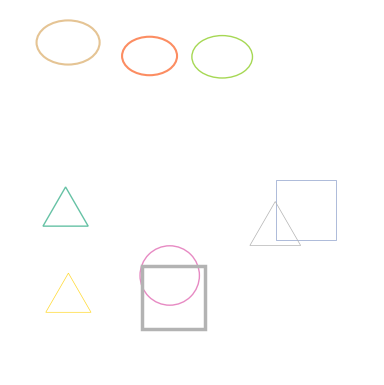[{"shape": "triangle", "thickness": 1, "radius": 0.34, "center": [0.17, 0.447]}, {"shape": "oval", "thickness": 1.5, "radius": 0.36, "center": [0.388, 0.855]}, {"shape": "square", "thickness": 0.5, "radius": 0.39, "center": [0.794, 0.454]}, {"shape": "circle", "thickness": 1, "radius": 0.39, "center": [0.441, 0.284]}, {"shape": "oval", "thickness": 1, "radius": 0.39, "center": [0.577, 0.852]}, {"shape": "triangle", "thickness": 0.5, "radius": 0.34, "center": [0.178, 0.223]}, {"shape": "oval", "thickness": 1.5, "radius": 0.41, "center": [0.177, 0.89]}, {"shape": "square", "thickness": 2.5, "radius": 0.41, "center": [0.451, 0.226]}, {"shape": "triangle", "thickness": 0.5, "radius": 0.38, "center": [0.715, 0.4]}]